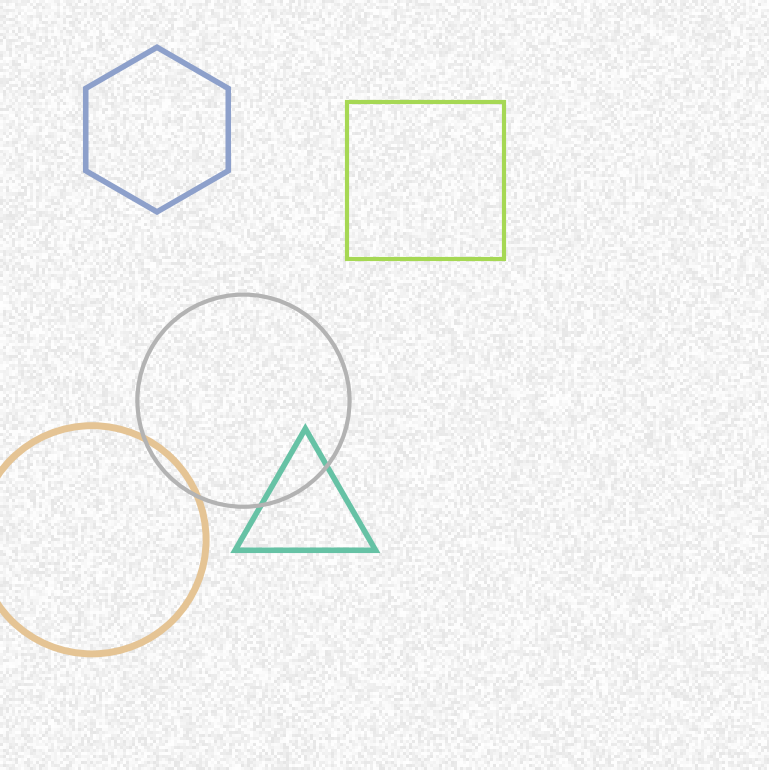[{"shape": "triangle", "thickness": 2, "radius": 0.53, "center": [0.397, 0.338]}, {"shape": "hexagon", "thickness": 2, "radius": 0.53, "center": [0.204, 0.832]}, {"shape": "square", "thickness": 1.5, "radius": 0.51, "center": [0.553, 0.765]}, {"shape": "circle", "thickness": 2.5, "radius": 0.74, "center": [0.119, 0.299]}, {"shape": "circle", "thickness": 1.5, "radius": 0.69, "center": [0.316, 0.48]}]